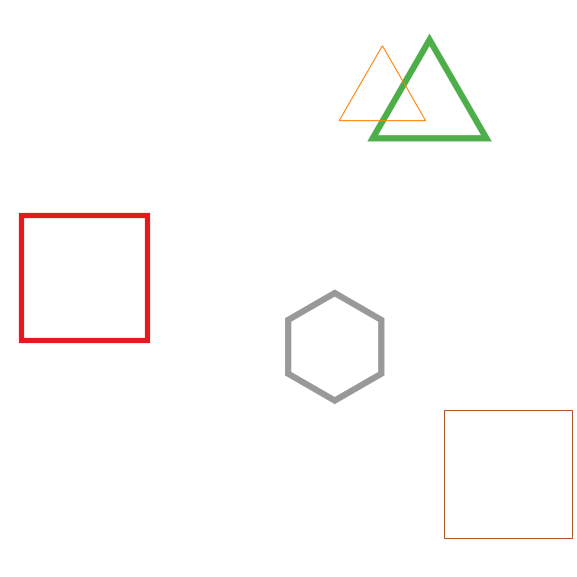[{"shape": "square", "thickness": 2.5, "radius": 0.54, "center": [0.145, 0.519]}, {"shape": "triangle", "thickness": 3, "radius": 0.57, "center": [0.744, 0.817]}, {"shape": "triangle", "thickness": 0.5, "radius": 0.43, "center": [0.662, 0.833]}, {"shape": "square", "thickness": 0.5, "radius": 0.55, "center": [0.88, 0.179]}, {"shape": "hexagon", "thickness": 3, "radius": 0.47, "center": [0.58, 0.399]}]